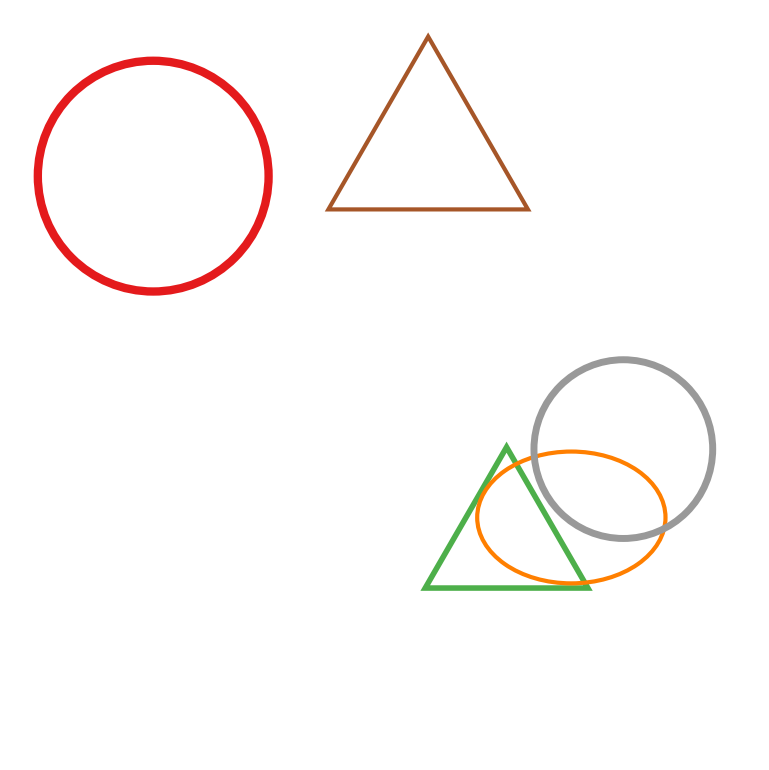[{"shape": "circle", "thickness": 3, "radius": 0.75, "center": [0.199, 0.771]}, {"shape": "triangle", "thickness": 2, "radius": 0.61, "center": [0.658, 0.297]}, {"shape": "oval", "thickness": 1.5, "radius": 0.61, "center": [0.742, 0.328]}, {"shape": "triangle", "thickness": 1.5, "radius": 0.75, "center": [0.556, 0.803]}, {"shape": "circle", "thickness": 2.5, "radius": 0.58, "center": [0.81, 0.417]}]